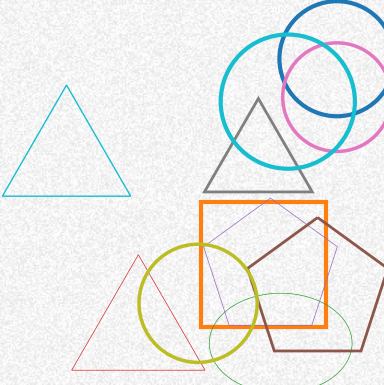[{"shape": "circle", "thickness": 3, "radius": 0.75, "center": [0.875, 0.847]}, {"shape": "square", "thickness": 3, "radius": 0.81, "center": [0.685, 0.313]}, {"shape": "oval", "thickness": 0.5, "radius": 0.93, "center": [0.729, 0.109]}, {"shape": "triangle", "thickness": 0.5, "radius": 1.0, "center": [0.359, 0.138]}, {"shape": "pentagon", "thickness": 0.5, "radius": 0.91, "center": [0.703, 0.303]}, {"shape": "pentagon", "thickness": 2, "radius": 0.96, "center": [0.825, 0.243]}, {"shape": "circle", "thickness": 2.5, "radius": 0.71, "center": [0.875, 0.748]}, {"shape": "triangle", "thickness": 2, "radius": 0.81, "center": [0.671, 0.582]}, {"shape": "circle", "thickness": 2.5, "radius": 0.77, "center": [0.515, 0.212]}, {"shape": "circle", "thickness": 3, "radius": 0.87, "center": [0.748, 0.736]}, {"shape": "triangle", "thickness": 1, "radius": 0.96, "center": [0.173, 0.587]}]